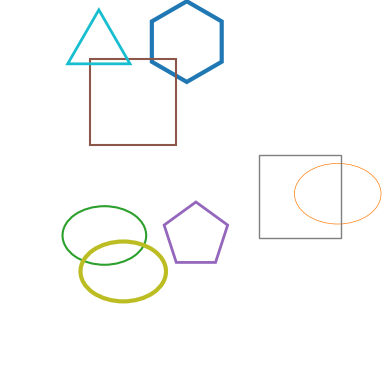[{"shape": "hexagon", "thickness": 3, "radius": 0.52, "center": [0.485, 0.892]}, {"shape": "oval", "thickness": 0.5, "radius": 0.56, "center": [0.877, 0.497]}, {"shape": "oval", "thickness": 1.5, "radius": 0.54, "center": [0.271, 0.388]}, {"shape": "pentagon", "thickness": 2, "radius": 0.43, "center": [0.509, 0.389]}, {"shape": "square", "thickness": 1.5, "radius": 0.56, "center": [0.346, 0.735]}, {"shape": "square", "thickness": 1, "radius": 0.54, "center": [0.779, 0.49]}, {"shape": "oval", "thickness": 3, "radius": 0.56, "center": [0.32, 0.295]}, {"shape": "triangle", "thickness": 2, "radius": 0.47, "center": [0.257, 0.881]}]